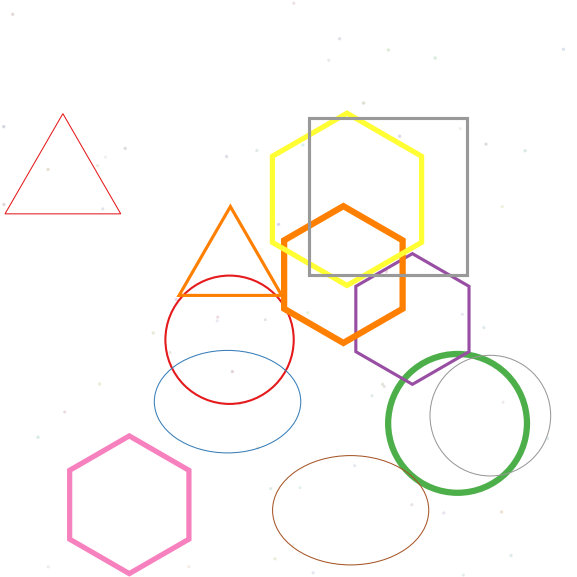[{"shape": "circle", "thickness": 1, "radius": 0.56, "center": [0.398, 0.411]}, {"shape": "triangle", "thickness": 0.5, "radius": 0.58, "center": [0.109, 0.687]}, {"shape": "oval", "thickness": 0.5, "radius": 0.63, "center": [0.394, 0.304]}, {"shape": "circle", "thickness": 3, "radius": 0.6, "center": [0.792, 0.266]}, {"shape": "hexagon", "thickness": 1.5, "radius": 0.57, "center": [0.714, 0.447]}, {"shape": "triangle", "thickness": 1.5, "radius": 0.51, "center": [0.399, 0.539]}, {"shape": "hexagon", "thickness": 3, "radius": 0.59, "center": [0.595, 0.524]}, {"shape": "hexagon", "thickness": 2.5, "radius": 0.75, "center": [0.601, 0.654]}, {"shape": "oval", "thickness": 0.5, "radius": 0.68, "center": [0.607, 0.116]}, {"shape": "hexagon", "thickness": 2.5, "radius": 0.6, "center": [0.224, 0.125]}, {"shape": "circle", "thickness": 0.5, "radius": 0.52, "center": [0.849, 0.279]}, {"shape": "square", "thickness": 1.5, "radius": 0.68, "center": [0.673, 0.659]}]